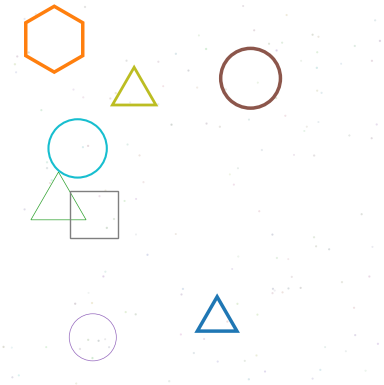[{"shape": "triangle", "thickness": 2.5, "radius": 0.3, "center": [0.564, 0.17]}, {"shape": "hexagon", "thickness": 2.5, "radius": 0.43, "center": [0.141, 0.898]}, {"shape": "triangle", "thickness": 0.5, "radius": 0.41, "center": [0.152, 0.47]}, {"shape": "circle", "thickness": 0.5, "radius": 0.31, "center": [0.241, 0.124]}, {"shape": "circle", "thickness": 2.5, "radius": 0.39, "center": [0.651, 0.797]}, {"shape": "square", "thickness": 1, "radius": 0.31, "center": [0.244, 0.444]}, {"shape": "triangle", "thickness": 2, "radius": 0.33, "center": [0.348, 0.76]}, {"shape": "circle", "thickness": 1.5, "radius": 0.38, "center": [0.202, 0.615]}]